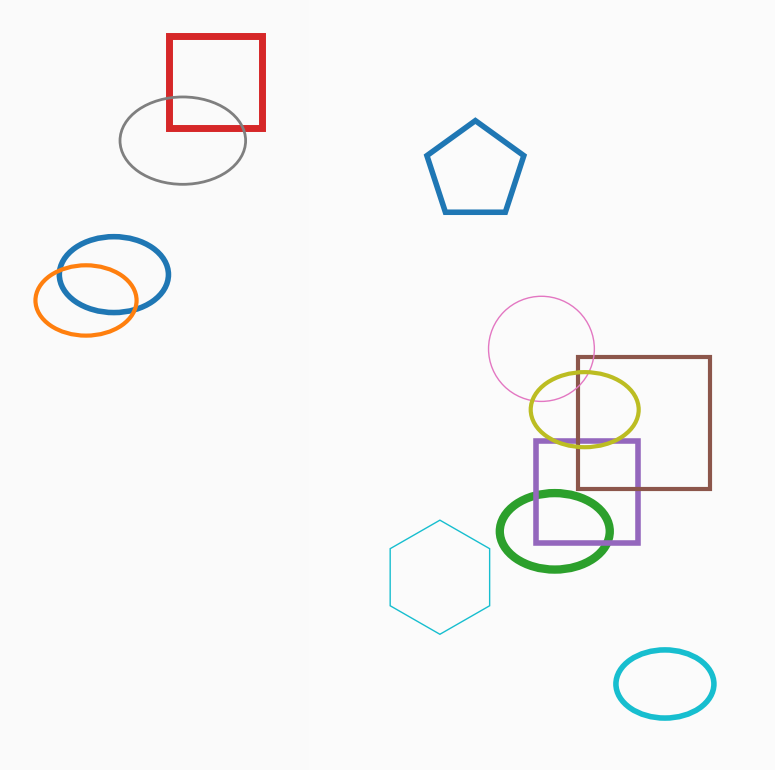[{"shape": "oval", "thickness": 2, "radius": 0.35, "center": [0.147, 0.643]}, {"shape": "pentagon", "thickness": 2, "radius": 0.33, "center": [0.613, 0.778]}, {"shape": "oval", "thickness": 1.5, "radius": 0.33, "center": [0.111, 0.61]}, {"shape": "oval", "thickness": 3, "radius": 0.35, "center": [0.716, 0.31]}, {"shape": "square", "thickness": 2.5, "radius": 0.3, "center": [0.278, 0.894]}, {"shape": "square", "thickness": 2, "radius": 0.33, "center": [0.757, 0.361]}, {"shape": "square", "thickness": 1.5, "radius": 0.43, "center": [0.831, 0.451]}, {"shape": "circle", "thickness": 0.5, "radius": 0.34, "center": [0.699, 0.547]}, {"shape": "oval", "thickness": 1, "radius": 0.41, "center": [0.236, 0.817]}, {"shape": "oval", "thickness": 1.5, "radius": 0.35, "center": [0.754, 0.468]}, {"shape": "oval", "thickness": 2, "radius": 0.32, "center": [0.858, 0.112]}, {"shape": "hexagon", "thickness": 0.5, "radius": 0.37, "center": [0.568, 0.25]}]